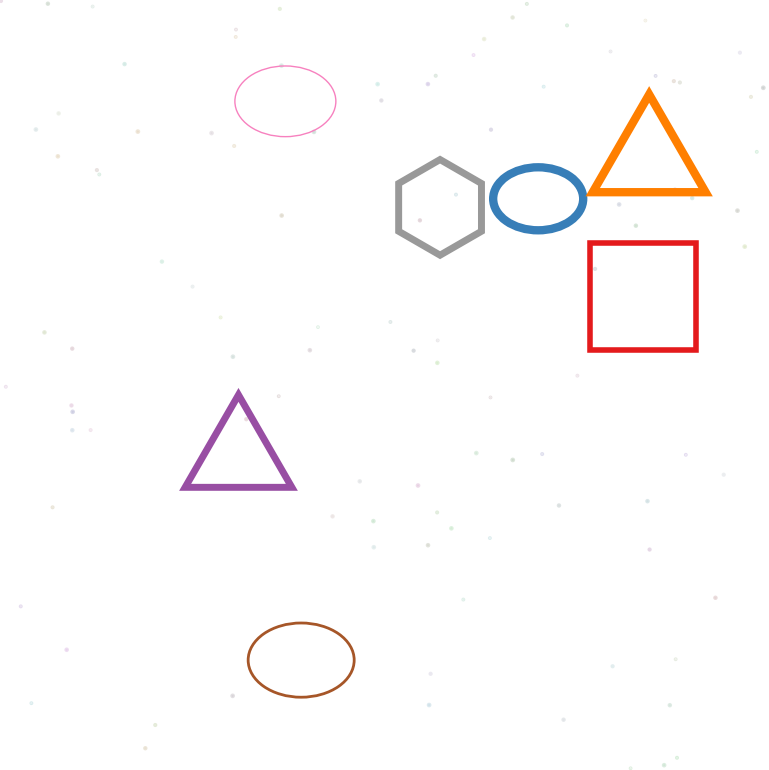[{"shape": "square", "thickness": 2, "radius": 0.35, "center": [0.835, 0.615]}, {"shape": "oval", "thickness": 3, "radius": 0.29, "center": [0.699, 0.742]}, {"shape": "triangle", "thickness": 2.5, "radius": 0.4, "center": [0.31, 0.407]}, {"shape": "triangle", "thickness": 3, "radius": 0.42, "center": [0.843, 0.793]}, {"shape": "oval", "thickness": 1, "radius": 0.34, "center": [0.391, 0.143]}, {"shape": "oval", "thickness": 0.5, "radius": 0.33, "center": [0.371, 0.868]}, {"shape": "hexagon", "thickness": 2.5, "radius": 0.31, "center": [0.572, 0.731]}]